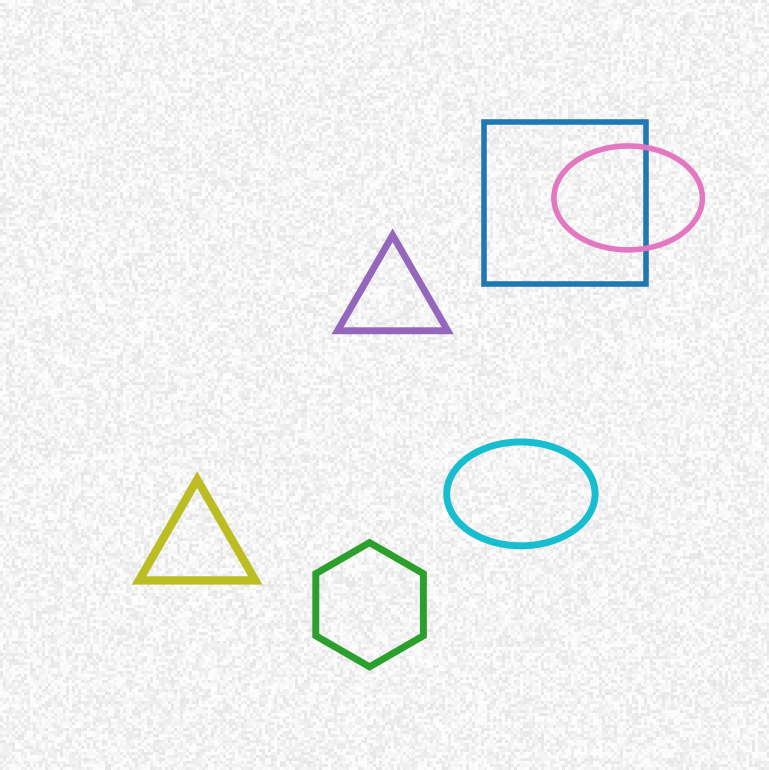[{"shape": "square", "thickness": 2, "radius": 0.53, "center": [0.734, 0.736]}, {"shape": "hexagon", "thickness": 2.5, "radius": 0.4, "center": [0.48, 0.215]}, {"shape": "triangle", "thickness": 2.5, "radius": 0.41, "center": [0.51, 0.612]}, {"shape": "oval", "thickness": 2, "radius": 0.48, "center": [0.816, 0.743]}, {"shape": "triangle", "thickness": 3, "radius": 0.44, "center": [0.256, 0.29]}, {"shape": "oval", "thickness": 2.5, "radius": 0.48, "center": [0.677, 0.359]}]